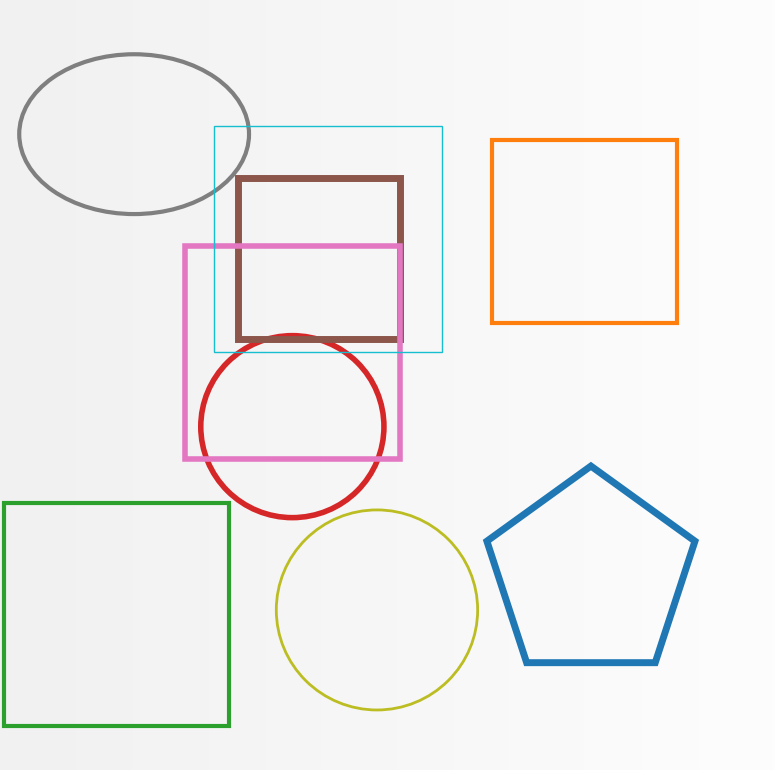[{"shape": "pentagon", "thickness": 2.5, "radius": 0.71, "center": [0.762, 0.254]}, {"shape": "square", "thickness": 1.5, "radius": 0.59, "center": [0.754, 0.699]}, {"shape": "square", "thickness": 1.5, "radius": 0.73, "center": [0.15, 0.202]}, {"shape": "circle", "thickness": 2, "radius": 0.59, "center": [0.377, 0.446]}, {"shape": "square", "thickness": 2.5, "radius": 0.52, "center": [0.411, 0.664]}, {"shape": "square", "thickness": 2, "radius": 0.69, "center": [0.378, 0.542]}, {"shape": "oval", "thickness": 1.5, "radius": 0.74, "center": [0.173, 0.826]}, {"shape": "circle", "thickness": 1, "radius": 0.65, "center": [0.486, 0.208]}, {"shape": "square", "thickness": 0.5, "radius": 0.73, "center": [0.423, 0.69]}]